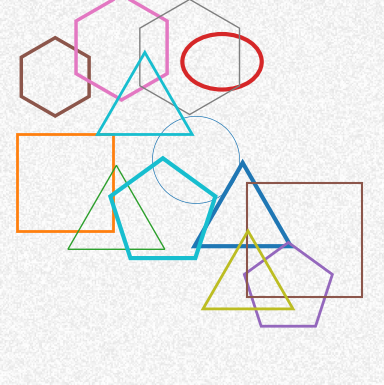[{"shape": "triangle", "thickness": 3, "radius": 0.72, "center": [0.63, 0.433]}, {"shape": "circle", "thickness": 0.5, "radius": 0.57, "center": [0.509, 0.585]}, {"shape": "square", "thickness": 2, "radius": 0.63, "center": [0.169, 0.526]}, {"shape": "triangle", "thickness": 1, "radius": 0.73, "center": [0.302, 0.425]}, {"shape": "oval", "thickness": 3, "radius": 0.52, "center": [0.577, 0.84]}, {"shape": "pentagon", "thickness": 2, "radius": 0.6, "center": [0.749, 0.25]}, {"shape": "square", "thickness": 1.5, "radius": 0.74, "center": [0.791, 0.377]}, {"shape": "hexagon", "thickness": 2.5, "radius": 0.51, "center": [0.143, 0.8]}, {"shape": "hexagon", "thickness": 2.5, "radius": 0.68, "center": [0.316, 0.877]}, {"shape": "hexagon", "thickness": 1, "radius": 0.75, "center": [0.493, 0.852]}, {"shape": "triangle", "thickness": 2, "radius": 0.67, "center": [0.644, 0.265]}, {"shape": "pentagon", "thickness": 3, "radius": 0.72, "center": [0.423, 0.446]}, {"shape": "triangle", "thickness": 2, "radius": 0.71, "center": [0.376, 0.722]}]